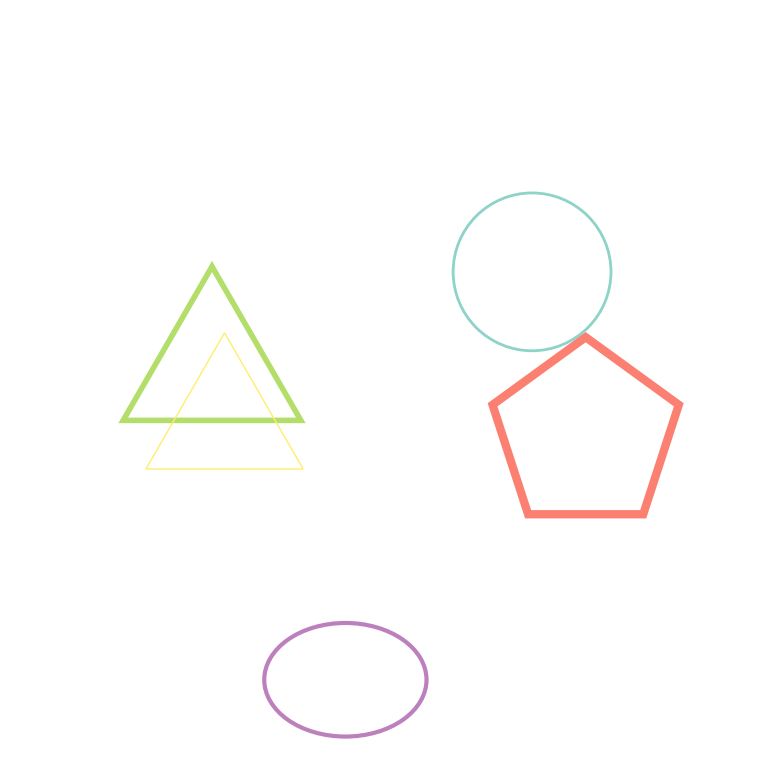[{"shape": "circle", "thickness": 1, "radius": 0.51, "center": [0.691, 0.647]}, {"shape": "pentagon", "thickness": 3, "radius": 0.64, "center": [0.761, 0.435]}, {"shape": "triangle", "thickness": 2, "radius": 0.67, "center": [0.275, 0.521]}, {"shape": "oval", "thickness": 1.5, "radius": 0.53, "center": [0.449, 0.117]}, {"shape": "triangle", "thickness": 0.5, "radius": 0.59, "center": [0.292, 0.45]}]